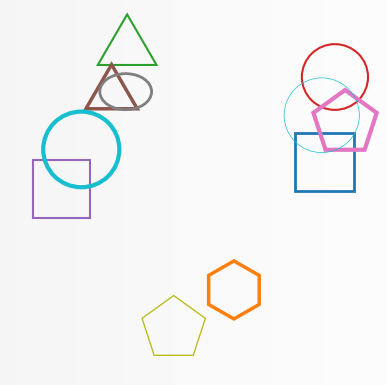[{"shape": "square", "thickness": 2, "radius": 0.38, "center": [0.838, 0.58]}, {"shape": "hexagon", "thickness": 2.5, "radius": 0.38, "center": [0.604, 0.247]}, {"shape": "triangle", "thickness": 1.5, "radius": 0.44, "center": [0.328, 0.875]}, {"shape": "circle", "thickness": 1.5, "radius": 0.43, "center": [0.864, 0.8]}, {"shape": "square", "thickness": 1.5, "radius": 0.37, "center": [0.158, 0.509]}, {"shape": "triangle", "thickness": 2.5, "radius": 0.38, "center": [0.288, 0.756]}, {"shape": "pentagon", "thickness": 3, "radius": 0.43, "center": [0.891, 0.68]}, {"shape": "oval", "thickness": 2, "radius": 0.33, "center": [0.324, 0.762]}, {"shape": "pentagon", "thickness": 1, "radius": 0.43, "center": [0.448, 0.147]}, {"shape": "circle", "thickness": 0.5, "radius": 0.49, "center": [0.83, 0.701]}, {"shape": "circle", "thickness": 3, "radius": 0.49, "center": [0.21, 0.612]}]